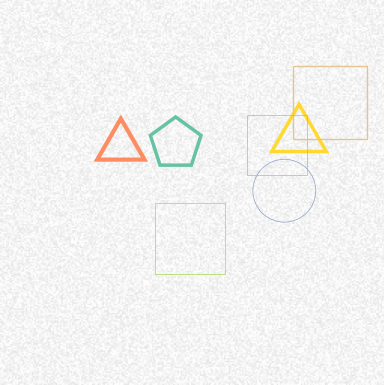[{"shape": "pentagon", "thickness": 2.5, "radius": 0.35, "center": [0.456, 0.627]}, {"shape": "triangle", "thickness": 3, "radius": 0.35, "center": [0.314, 0.621]}, {"shape": "circle", "thickness": 0.5, "radius": 0.41, "center": [0.738, 0.505]}, {"shape": "square", "thickness": 0.5, "radius": 0.46, "center": [0.494, 0.38]}, {"shape": "triangle", "thickness": 2.5, "radius": 0.41, "center": [0.777, 0.647]}, {"shape": "square", "thickness": 1, "radius": 0.48, "center": [0.858, 0.734]}, {"shape": "square", "thickness": 0.5, "radius": 0.39, "center": [0.72, 0.623]}]